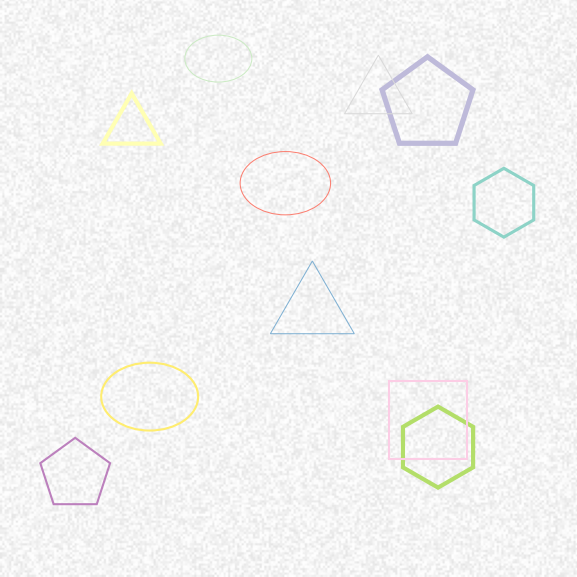[{"shape": "hexagon", "thickness": 1.5, "radius": 0.3, "center": [0.873, 0.648]}, {"shape": "triangle", "thickness": 2, "radius": 0.29, "center": [0.228, 0.779]}, {"shape": "pentagon", "thickness": 2.5, "radius": 0.41, "center": [0.74, 0.818]}, {"shape": "oval", "thickness": 0.5, "radius": 0.39, "center": [0.494, 0.682]}, {"shape": "triangle", "thickness": 0.5, "radius": 0.42, "center": [0.541, 0.463]}, {"shape": "hexagon", "thickness": 2, "radius": 0.35, "center": [0.759, 0.225]}, {"shape": "square", "thickness": 1, "radius": 0.34, "center": [0.741, 0.272]}, {"shape": "triangle", "thickness": 0.5, "radius": 0.34, "center": [0.655, 0.836]}, {"shape": "pentagon", "thickness": 1, "radius": 0.32, "center": [0.13, 0.177]}, {"shape": "oval", "thickness": 0.5, "radius": 0.29, "center": [0.378, 0.898]}, {"shape": "oval", "thickness": 1, "radius": 0.42, "center": [0.259, 0.312]}]